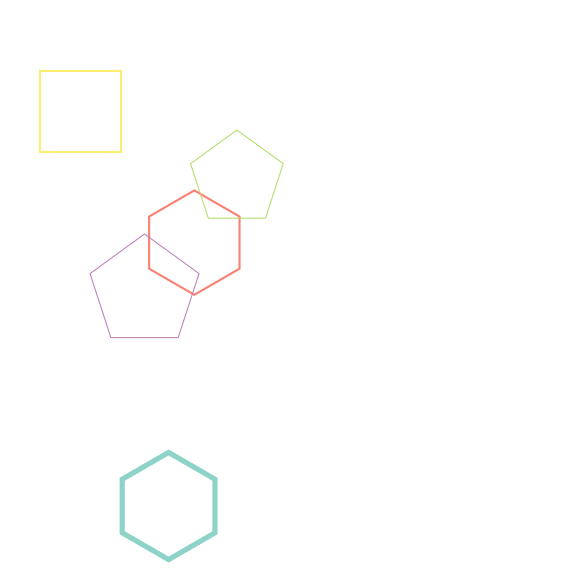[{"shape": "hexagon", "thickness": 2.5, "radius": 0.46, "center": [0.292, 0.123]}, {"shape": "hexagon", "thickness": 1, "radius": 0.45, "center": [0.336, 0.579]}, {"shape": "pentagon", "thickness": 0.5, "radius": 0.42, "center": [0.41, 0.69]}, {"shape": "pentagon", "thickness": 0.5, "radius": 0.5, "center": [0.25, 0.495]}, {"shape": "square", "thickness": 1, "radius": 0.35, "center": [0.14, 0.806]}]